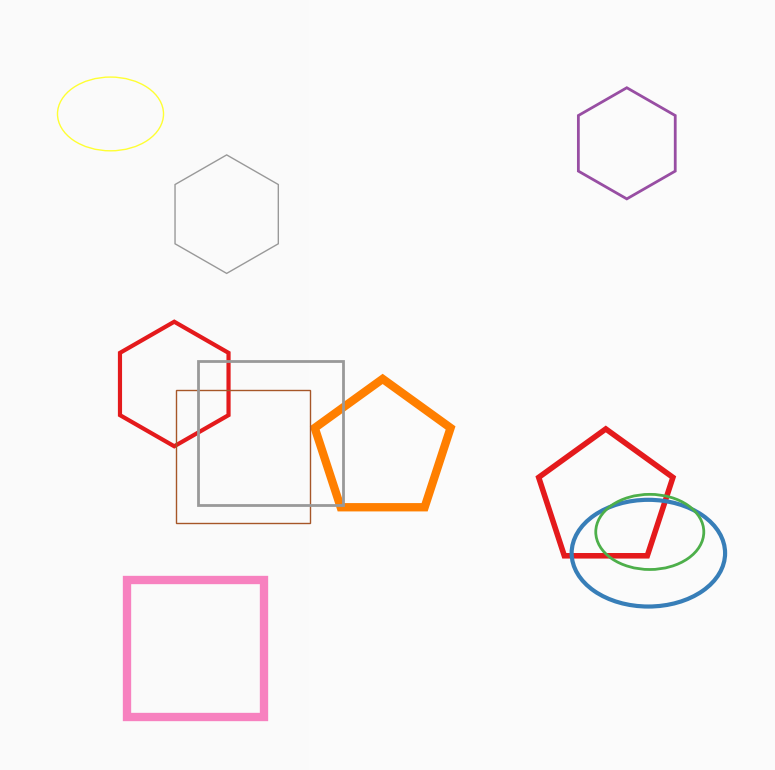[{"shape": "pentagon", "thickness": 2, "radius": 0.46, "center": [0.782, 0.352]}, {"shape": "hexagon", "thickness": 1.5, "radius": 0.4, "center": [0.225, 0.501]}, {"shape": "oval", "thickness": 1.5, "radius": 0.5, "center": [0.837, 0.282]}, {"shape": "oval", "thickness": 1, "radius": 0.35, "center": [0.838, 0.309]}, {"shape": "hexagon", "thickness": 1, "radius": 0.36, "center": [0.809, 0.814]}, {"shape": "pentagon", "thickness": 3, "radius": 0.46, "center": [0.494, 0.416]}, {"shape": "oval", "thickness": 0.5, "radius": 0.34, "center": [0.143, 0.852]}, {"shape": "square", "thickness": 0.5, "radius": 0.43, "center": [0.314, 0.407]}, {"shape": "square", "thickness": 3, "radius": 0.44, "center": [0.252, 0.158]}, {"shape": "square", "thickness": 1, "radius": 0.47, "center": [0.348, 0.438]}, {"shape": "hexagon", "thickness": 0.5, "radius": 0.38, "center": [0.292, 0.722]}]